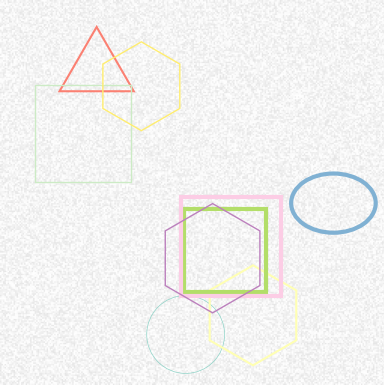[{"shape": "circle", "thickness": 0.5, "radius": 0.51, "center": [0.482, 0.131]}, {"shape": "hexagon", "thickness": 1.5, "radius": 0.65, "center": [0.657, 0.181]}, {"shape": "triangle", "thickness": 1.5, "radius": 0.56, "center": [0.251, 0.819]}, {"shape": "oval", "thickness": 3, "radius": 0.55, "center": [0.866, 0.472]}, {"shape": "square", "thickness": 3, "radius": 0.53, "center": [0.584, 0.349]}, {"shape": "square", "thickness": 3, "radius": 0.64, "center": [0.6, 0.359]}, {"shape": "hexagon", "thickness": 1, "radius": 0.71, "center": [0.552, 0.329]}, {"shape": "square", "thickness": 1, "radius": 0.63, "center": [0.215, 0.653]}, {"shape": "hexagon", "thickness": 1, "radius": 0.58, "center": [0.367, 0.776]}]